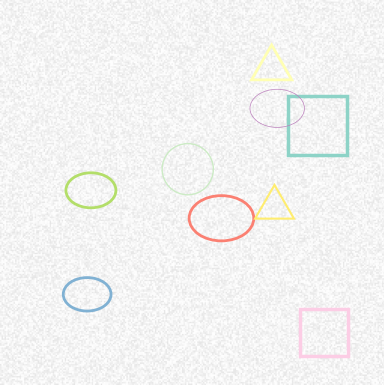[{"shape": "square", "thickness": 2.5, "radius": 0.39, "center": [0.825, 0.674]}, {"shape": "triangle", "thickness": 2, "radius": 0.3, "center": [0.705, 0.823]}, {"shape": "oval", "thickness": 2, "radius": 0.42, "center": [0.575, 0.433]}, {"shape": "oval", "thickness": 2, "radius": 0.31, "center": [0.226, 0.236]}, {"shape": "oval", "thickness": 2, "radius": 0.32, "center": [0.236, 0.506]}, {"shape": "square", "thickness": 2.5, "radius": 0.31, "center": [0.841, 0.136]}, {"shape": "oval", "thickness": 0.5, "radius": 0.35, "center": [0.72, 0.719]}, {"shape": "circle", "thickness": 1, "radius": 0.33, "center": [0.488, 0.561]}, {"shape": "triangle", "thickness": 1.5, "radius": 0.29, "center": [0.713, 0.461]}]